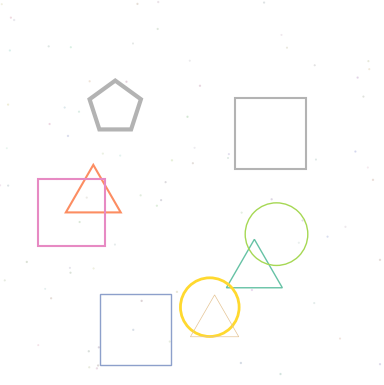[{"shape": "triangle", "thickness": 1, "radius": 0.42, "center": [0.661, 0.294]}, {"shape": "triangle", "thickness": 1.5, "radius": 0.41, "center": [0.242, 0.489]}, {"shape": "square", "thickness": 1, "radius": 0.46, "center": [0.352, 0.145]}, {"shape": "square", "thickness": 1.5, "radius": 0.44, "center": [0.186, 0.448]}, {"shape": "circle", "thickness": 1, "radius": 0.41, "center": [0.718, 0.392]}, {"shape": "circle", "thickness": 2, "radius": 0.38, "center": [0.545, 0.202]}, {"shape": "triangle", "thickness": 0.5, "radius": 0.36, "center": [0.557, 0.162]}, {"shape": "square", "thickness": 1.5, "radius": 0.46, "center": [0.703, 0.654]}, {"shape": "pentagon", "thickness": 3, "radius": 0.35, "center": [0.299, 0.721]}]